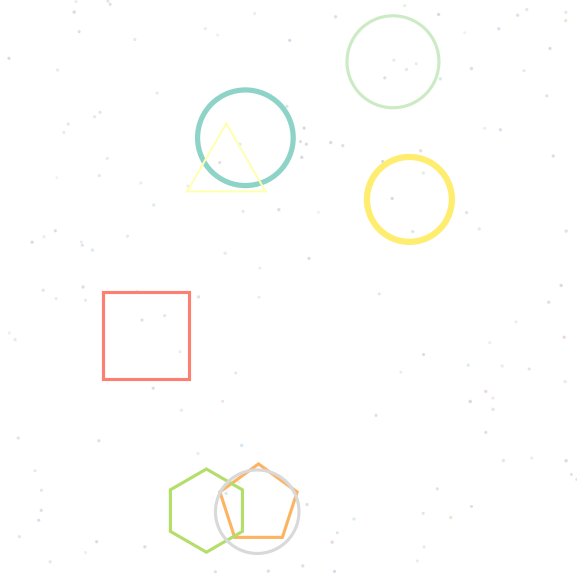[{"shape": "circle", "thickness": 2.5, "radius": 0.41, "center": [0.425, 0.761]}, {"shape": "triangle", "thickness": 1, "radius": 0.39, "center": [0.392, 0.707]}, {"shape": "square", "thickness": 1.5, "radius": 0.38, "center": [0.253, 0.418]}, {"shape": "pentagon", "thickness": 1.5, "radius": 0.35, "center": [0.448, 0.126]}, {"shape": "hexagon", "thickness": 1.5, "radius": 0.36, "center": [0.357, 0.115]}, {"shape": "circle", "thickness": 1.5, "radius": 0.36, "center": [0.445, 0.113]}, {"shape": "circle", "thickness": 1.5, "radius": 0.4, "center": [0.68, 0.892]}, {"shape": "circle", "thickness": 3, "radius": 0.37, "center": [0.709, 0.654]}]